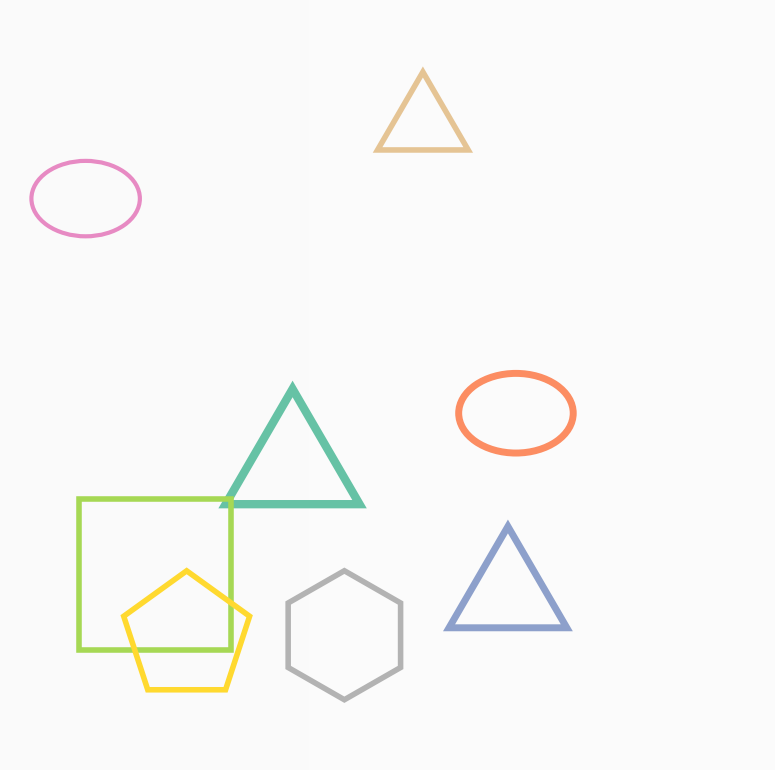[{"shape": "triangle", "thickness": 3, "radius": 0.5, "center": [0.378, 0.395]}, {"shape": "oval", "thickness": 2.5, "radius": 0.37, "center": [0.666, 0.463]}, {"shape": "triangle", "thickness": 2.5, "radius": 0.44, "center": [0.655, 0.229]}, {"shape": "oval", "thickness": 1.5, "radius": 0.35, "center": [0.111, 0.742]}, {"shape": "square", "thickness": 2, "radius": 0.49, "center": [0.2, 0.254]}, {"shape": "pentagon", "thickness": 2, "radius": 0.43, "center": [0.241, 0.173]}, {"shape": "triangle", "thickness": 2, "radius": 0.34, "center": [0.546, 0.839]}, {"shape": "hexagon", "thickness": 2, "radius": 0.42, "center": [0.444, 0.175]}]